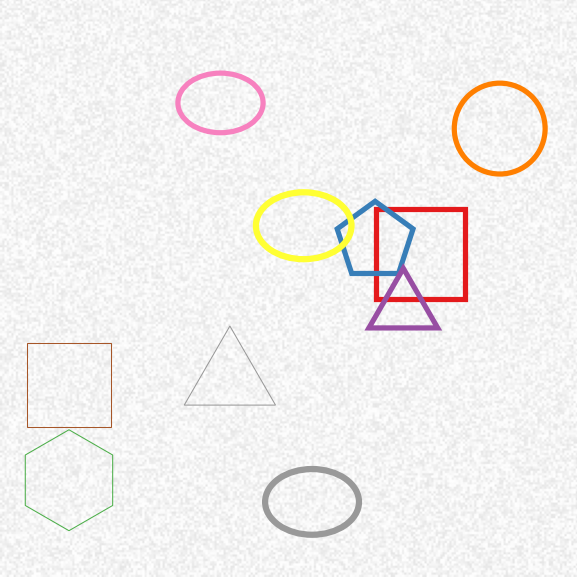[{"shape": "square", "thickness": 2.5, "radius": 0.39, "center": [0.728, 0.56]}, {"shape": "pentagon", "thickness": 2.5, "radius": 0.35, "center": [0.65, 0.581]}, {"shape": "hexagon", "thickness": 0.5, "radius": 0.44, "center": [0.119, 0.168]}, {"shape": "triangle", "thickness": 2.5, "radius": 0.34, "center": [0.698, 0.466]}, {"shape": "circle", "thickness": 2.5, "radius": 0.39, "center": [0.865, 0.776]}, {"shape": "oval", "thickness": 3, "radius": 0.41, "center": [0.526, 0.608]}, {"shape": "square", "thickness": 0.5, "radius": 0.36, "center": [0.119, 0.332]}, {"shape": "oval", "thickness": 2.5, "radius": 0.37, "center": [0.382, 0.821]}, {"shape": "triangle", "thickness": 0.5, "radius": 0.46, "center": [0.398, 0.343]}, {"shape": "oval", "thickness": 3, "radius": 0.41, "center": [0.54, 0.13]}]